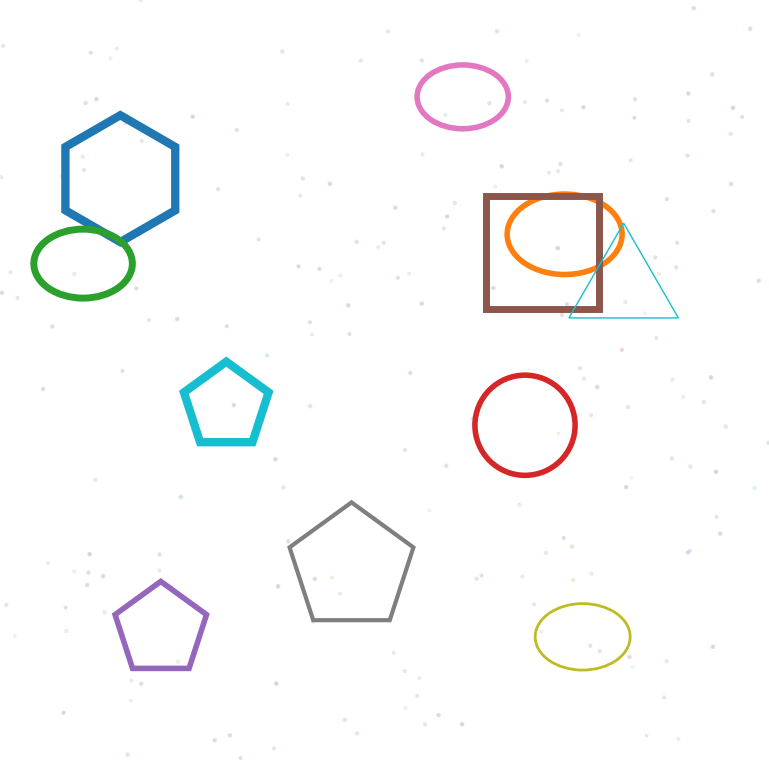[{"shape": "hexagon", "thickness": 3, "radius": 0.41, "center": [0.156, 0.768]}, {"shape": "oval", "thickness": 2, "radius": 0.37, "center": [0.733, 0.696]}, {"shape": "oval", "thickness": 2.5, "radius": 0.32, "center": [0.108, 0.658]}, {"shape": "circle", "thickness": 2, "radius": 0.33, "center": [0.682, 0.448]}, {"shape": "pentagon", "thickness": 2, "radius": 0.31, "center": [0.209, 0.182]}, {"shape": "square", "thickness": 2.5, "radius": 0.37, "center": [0.705, 0.673]}, {"shape": "oval", "thickness": 2, "radius": 0.3, "center": [0.601, 0.874]}, {"shape": "pentagon", "thickness": 1.5, "radius": 0.42, "center": [0.456, 0.263]}, {"shape": "oval", "thickness": 1, "radius": 0.31, "center": [0.757, 0.173]}, {"shape": "triangle", "thickness": 0.5, "radius": 0.41, "center": [0.81, 0.628]}, {"shape": "pentagon", "thickness": 3, "radius": 0.29, "center": [0.294, 0.473]}]